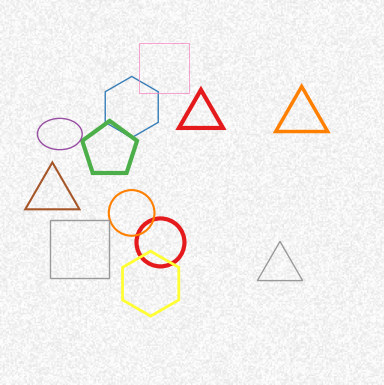[{"shape": "triangle", "thickness": 3, "radius": 0.33, "center": [0.522, 0.701]}, {"shape": "circle", "thickness": 3, "radius": 0.31, "center": [0.417, 0.37]}, {"shape": "hexagon", "thickness": 1, "radius": 0.4, "center": [0.342, 0.722]}, {"shape": "pentagon", "thickness": 3, "radius": 0.37, "center": [0.285, 0.611]}, {"shape": "oval", "thickness": 1, "radius": 0.29, "center": [0.155, 0.652]}, {"shape": "circle", "thickness": 1.5, "radius": 0.3, "center": [0.342, 0.447]}, {"shape": "triangle", "thickness": 2.5, "radius": 0.39, "center": [0.784, 0.697]}, {"shape": "hexagon", "thickness": 2, "radius": 0.42, "center": [0.391, 0.263]}, {"shape": "triangle", "thickness": 1.5, "radius": 0.41, "center": [0.136, 0.497]}, {"shape": "square", "thickness": 0.5, "radius": 0.33, "center": [0.427, 0.824]}, {"shape": "triangle", "thickness": 1, "radius": 0.34, "center": [0.727, 0.305]}, {"shape": "square", "thickness": 1, "radius": 0.38, "center": [0.206, 0.353]}]